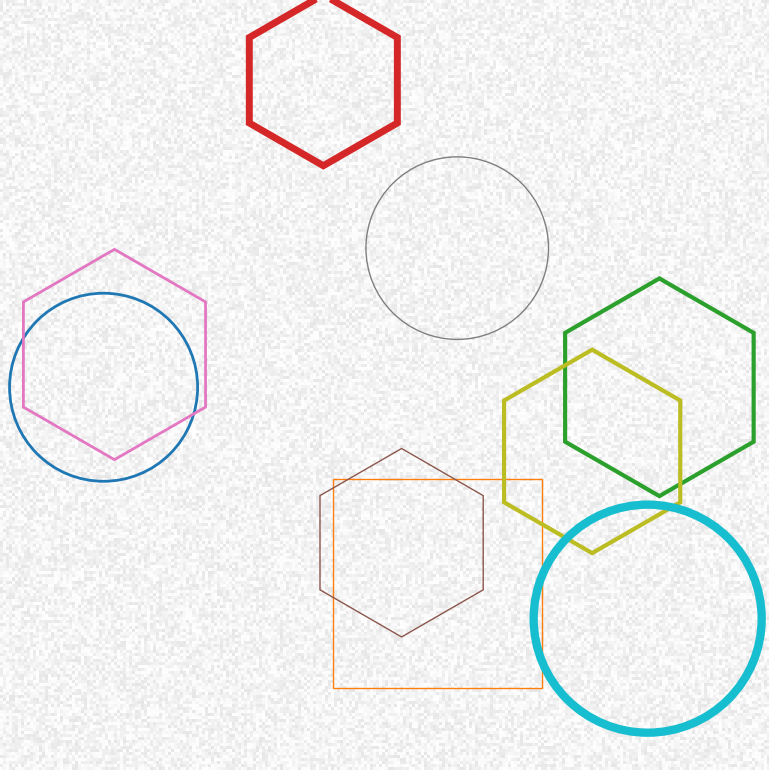[{"shape": "circle", "thickness": 1, "radius": 0.61, "center": [0.135, 0.497]}, {"shape": "square", "thickness": 0.5, "radius": 0.68, "center": [0.568, 0.242]}, {"shape": "hexagon", "thickness": 1.5, "radius": 0.71, "center": [0.856, 0.497]}, {"shape": "hexagon", "thickness": 2.5, "radius": 0.56, "center": [0.42, 0.896]}, {"shape": "hexagon", "thickness": 0.5, "radius": 0.61, "center": [0.522, 0.295]}, {"shape": "hexagon", "thickness": 1, "radius": 0.68, "center": [0.149, 0.54]}, {"shape": "circle", "thickness": 0.5, "radius": 0.59, "center": [0.594, 0.678]}, {"shape": "hexagon", "thickness": 1.5, "radius": 0.66, "center": [0.769, 0.414]}, {"shape": "circle", "thickness": 3, "radius": 0.74, "center": [0.841, 0.197]}]